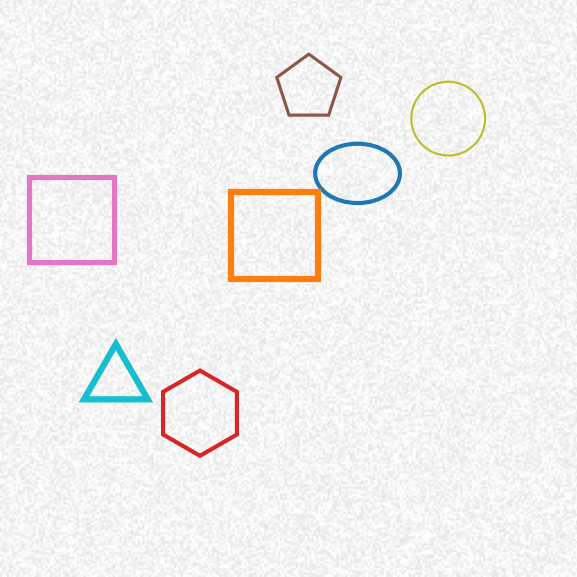[{"shape": "oval", "thickness": 2, "radius": 0.37, "center": [0.619, 0.699]}, {"shape": "square", "thickness": 3, "radius": 0.37, "center": [0.476, 0.591]}, {"shape": "hexagon", "thickness": 2, "radius": 0.37, "center": [0.346, 0.284]}, {"shape": "pentagon", "thickness": 1.5, "radius": 0.29, "center": [0.535, 0.847]}, {"shape": "square", "thickness": 2.5, "radius": 0.37, "center": [0.124, 0.619]}, {"shape": "circle", "thickness": 1, "radius": 0.32, "center": [0.776, 0.794]}, {"shape": "triangle", "thickness": 3, "radius": 0.32, "center": [0.201, 0.34]}]